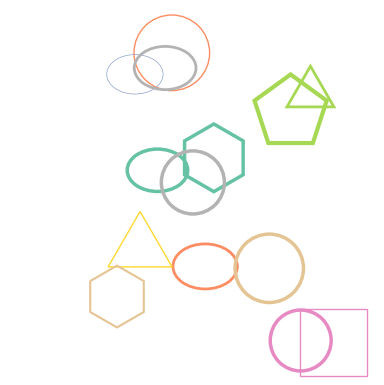[{"shape": "oval", "thickness": 2.5, "radius": 0.39, "center": [0.409, 0.558]}, {"shape": "hexagon", "thickness": 2.5, "radius": 0.44, "center": [0.555, 0.59]}, {"shape": "oval", "thickness": 2, "radius": 0.42, "center": [0.533, 0.308]}, {"shape": "circle", "thickness": 1, "radius": 0.49, "center": [0.446, 0.863]}, {"shape": "oval", "thickness": 0.5, "radius": 0.37, "center": [0.35, 0.807]}, {"shape": "circle", "thickness": 2.5, "radius": 0.4, "center": [0.781, 0.116]}, {"shape": "square", "thickness": 1, "radius": 0.44, "center": [0.866, 0.11]}, {"shape": "triangle", "thickness": 2, "radius": 0.35, "center": [0.806, 0.758]}, {"shape": "pentagon", "thickness": 3, "radius": 0.49, "center": [0.755, 0.708]}, {"shape": "triangle", "thickness": 1, "radius": 0.48, "center": [0.364, 0.355]}, {"shape": "circle", "thickness": 2.5, "radius": 0.44, "center": [0.699, 0.303]}, {"shape": "hexagon", "thickness": 1.5, "radius": 0.4, "center": [0.304, 0.23]}, {"shape": "oval", "thickness": 2, "radius": 0.4, "center": [0.429, 0.823]}, {"shape": "circle", "thickness": 2.5, "radius": 0.41, "center": [0.501, 0.526]}]